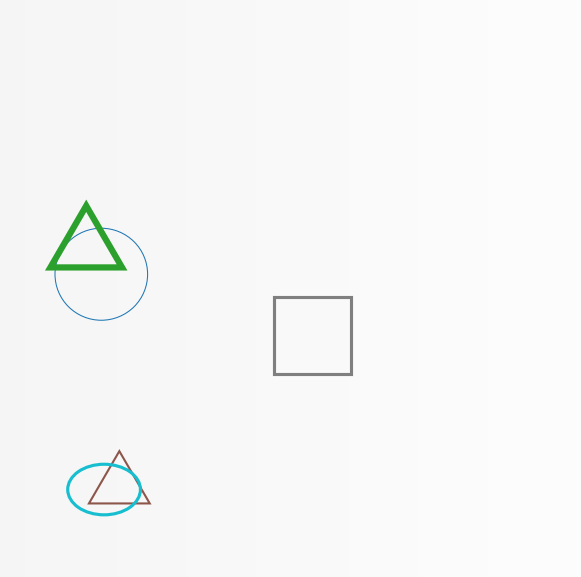[{"shape": "circle", "thickness": 0.5, "radius": 0.4, "center": [0.174, 0.524]}, {"shape": "triangle", "thickness": 3, "radius": 0.36, "center": [0.148, 0.572]}, {"shape": "triangle", "thickness": 1, "radius": 0.3, "center": [0.205, 0.158]}, {"shape": "square", "thickness": 1.5, "radius": 0.33, "center": [0.538, 0.418]}, {"shape": "oval", "thickness": 1.5, "radius": 0.31, "center": [0.179, 0.151]}]